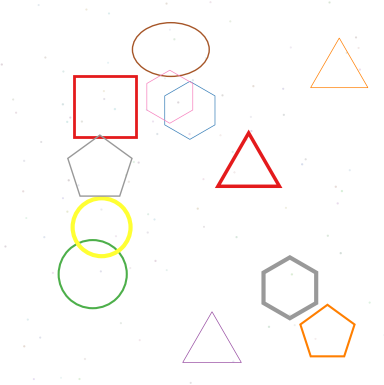[{"shape": "triangle", "thickness": 2.5, "radius": 0.46, "center": [0.646, 0.562]}, {"shape": "square", "thickness": 2, "radius": 0.4, "center": [0.273, 0.723]}, {"shape": "hexagon", "thickness": 0.5, "radius": 0.38, "center": [0.493, 0.713]}, {"shape": "circle", "thickness": 1.5, "radius": 0.44, "center": [0.241, 0.288]}, {"shape": "triangle", "thickness": 0.5, "radius": 0.44, "center": [0.551, 0.102]}, {"shape": "triangle", "thickness": 0.5, "radius": 0.43, "center": [0.881, 0.815]}, {"shape": "pentagon", "thickness": 1.5, "radius": 0.37, "center": [0.851, 0.134]}, {"shape": "circle", "thickness": 3, "radius": 0.38, "center": [0.264, 0.41]}, {"shape": "oval", "thickness": 1, "radius": 0.5, "center": [0.444, 0.871]}, {"shape": "hexagon", "thickness": 0.5, "radius": 0.34, "center": [0.441, 0.749]}, {"shape": "pentagon", "thickness": 1, "radius": 0.44, "center": [0.259, 0.562]}, {"shape": "hexagon", "thickness": 3, "radius": 0.39, "center": [0.753, 0.252]}]